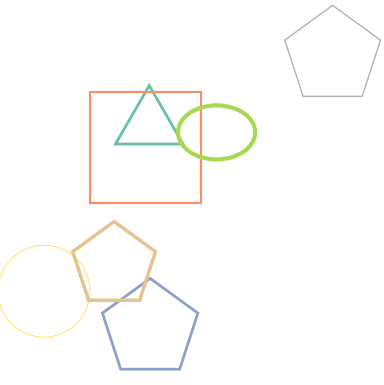[{"shape": "triangle", "thickness": 2, "radius": 0.51, "center": [0.388, 0.677]}, {"shape": "square", "thickness": 1.5, "radius": 0.72, "center": [0.379, 0.616]}, {"shape": "pentagon", "thickness": 2, "radius": 0.65, "center": [0.39, 0.146]}, {"shape": "oval", "thickness": 3, "radius": 0.5, "center": [0.563, 0.656]}, {"shape": "circle", "thickness": 0.5, "radius": 0.6, "center": [0.114, 0.244]}, {"shape": "pentagon", "thickness": 2.5, "radius": 0.56, "center": [0.296, 0.312]}, {"shape": "pentagon", "thickness": 1, "radius": 0.65, "center": [0.864, 0.855]}]